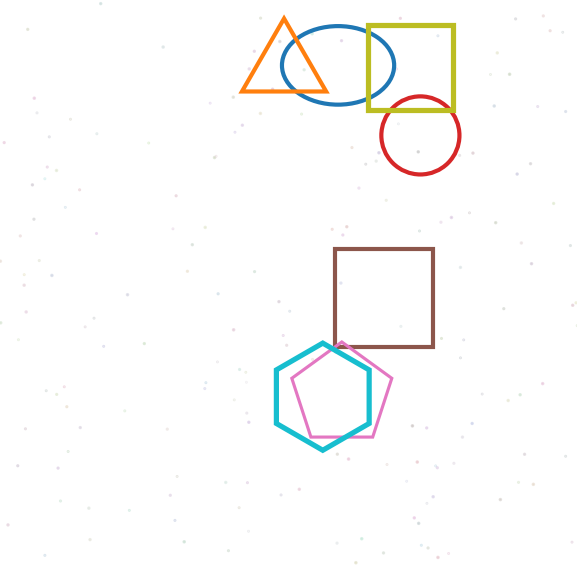[{"shape": "oval", "thickness": 2, "radius": 0.49, "center": [0.585, 0.886]}, {"shape": "triangle", "thickness": 2, "radius": 0.42, "center": [0.492, 0.883]}, {"shape": "circle", "thickness": 2, "radius": 0.34, "center": [0.728, 0.765]}, {"shape": "square", "thickness": 2, "radius": 0.42, "center": [0.665, 0.484]}, {"shape": "pentagon", "thickness": 1.5, "radius": 0.46, "center": [0.592, 0.316]}, {"shape": "square", "thickness": 2.5, "radius": 0.37, "center": [0.711, 0.883]}, {"shape": "hexagon", "thickness": 2.5, "radius": 0.46, "center": [0.559, 0.312]}]